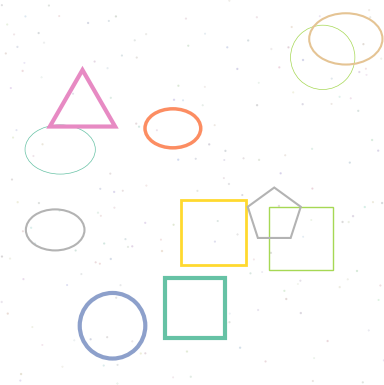[{"shape": "oval", "thickness": 0.5, "radius": 0.46, "center": [0.156, 0.612]}, {"shape": "square", "thickness": 3, "radius": 0.39, "center": [0.507, 0.2]}, {"shape": "oval", "thickness": 2.5, "radius": 0.36, "center": [0.449, 0.667]}, {"shape": "circle", "thickness": 3, "radius": 0.43, "center": [0.292, 0.154]}, {"shape": "triangle", "thickness": 3, "radius": 0.49, "center": [0.214, 0.72]}, {"shape": "circle", "thickness": 0.5, "radius": 0.42, "center": [0.838, 0.851]}, {"shape": "square", "thickness": 1, "radius": 0.41, "center": [0.781, 0.381]}, {"shape": "square", "thickness": 2, "radius": 0.43, "center": [0.555, 0.396]}, {"shape": "oval", "thickness": 1.5, "radius": 0.48, "center": [0.898, 0.899]}, {"shape": "pentagon", "thickness": 1.5, "radius": 0.36, "center": [0.712, 0.44]}, {"shape": "oval", "thickness": 1.5, "radius": 0.38, "center": [0.143, 0.403]}]